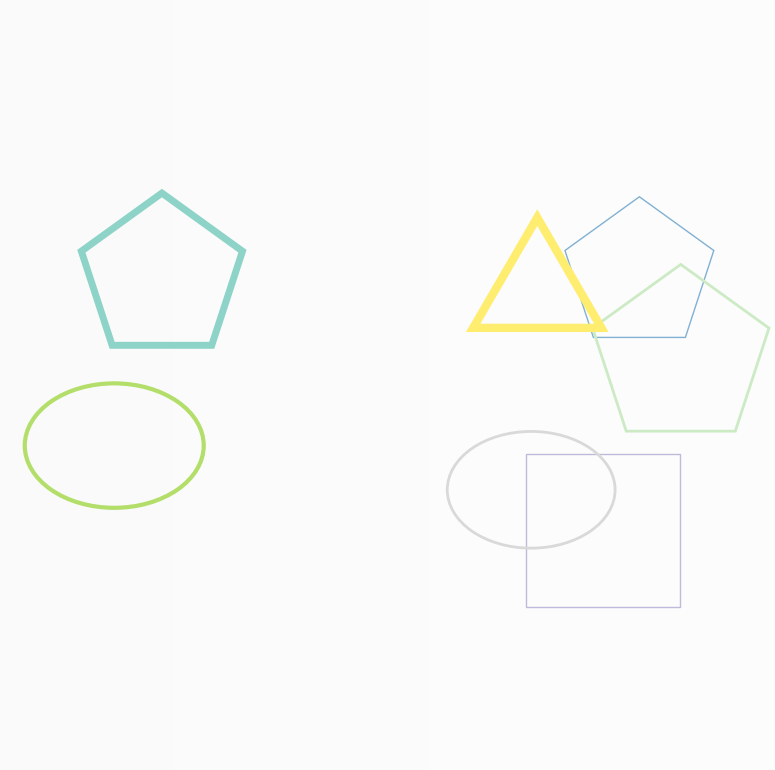[{"shape": "pentagon", "thickness": 2.5, "radius": 0.55, "center": [0.209, 0.64]}, {"shape": "square", "thickness": 0.5, "radius": 0.5, "center": [0.778, 0.311]}, {"shape": "pentagon", "thickness": 0.5, "radius": 0.5, "center": [0.825, 0.643]}, {"shape": "oval", "thickness": 1.5, "radius": 0.58, "center": [0.147, 0.421]}, {"shape": "oval", "thickness": 1, "radius": 0.54, "center": [0.685, 0.364]}, {"shape": "pentagon", "thickness": 1, "radius": 0.6, "center": [0.878, 0.537]}, {"shape": "triangle", "thickness": 3, "radius": 0.48, "center": [0.693, 0.622]}]